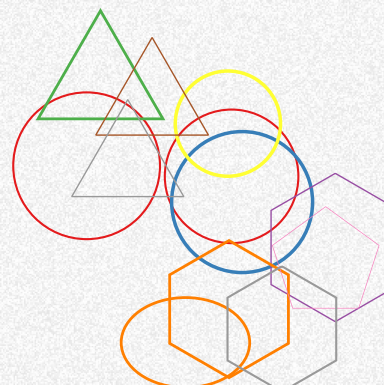[{"shape": "circle", "thickness": 1.5, "radius": 0.95, "center": [0.225, 0.569]}, {"shape": "circle", "thickness": 1.5, "radius": 0.87, "center": [0.602, 0.542]}, {"shape": "circle", "thickness": 2.5, "radius": 0.92, "center": [0.629, 0.475]}, {"shape": "triangle", "thickness": 2, "radius": 0.94, "center": [0.261, 0.785]}, {"shape": "hexagon", "thickness": 1, "radius": 0.96, "center": [0.871, 0.357]}, {"shape": "oval", "thickness": 2, "radius": 0.83, "center": [0.482, 0.11]}, {"shape": "hexagon", "thickness": 2, "radius": 0.89, "center": [0.595, 0.197]}, {"shape": "circle", "thickness": 2.5, "radius": 0.68, "center": [0.592, 0.679]}, {"shape": "triangle", "thickness": 1, "radius": 0.84, "center": [0.395, 0.734]}, {"shape": "pentagon", "thickness": 0.5, "radius": 0.73, "center": [0.846, 0.317]}, {"shape": "triangle", "thickness": 1, "radius": 0.84, "center": [0.332, 0.573]}, {"shape": "hexagon", "thickness": 1.5, "radius": 0.82, "center": [0.732, 0.145]}]